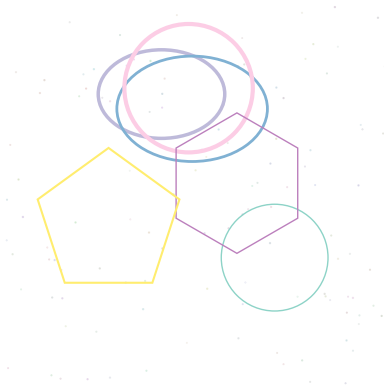[{"shape": "circle", "thickness": 1, "radius": 0.69, "center": [0.713, 0.331]}, {"shape": "oval", "thickness": 2.5, "radius": 0.82, "center": [0.419, 0.756]}, {"shape": "oval", "thickness": 2, "radius": 0.98, "center": [0.499, 0.717]}, {"shape": "circle", "thickness": 3, "radius": 0.83, "center": [0.49, 0.771]}, {"shape": "hexagon", "thickness": 1, "radius": 0.91, "center": [0.615, 0.524]}, {"shape": "pentagon", "thickness": 1.5, "radius": 0.97, "center": [0.282, 0.422]}]